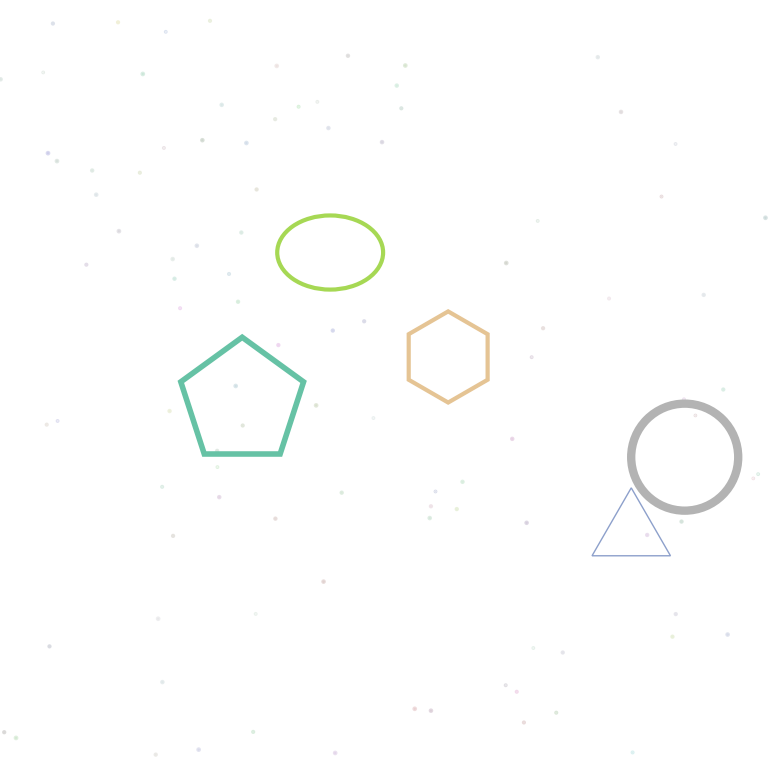[{"shape": "pentagon", "thickness": 2, "radius": 0.42, "center": [0.315, 0.478]}, {"shape": "triangle", "thickness": 0.5, "radius": 0.29, "center": [0.82, 0.308]}, {"shape": "oval", "thickness": 1.5, "radius": 0.34, "center": [0.429, 0.672]}, {"shape": "hexagon", "thickness": 1.5, "radius": 0.3, "center": [0.582, 0.536]}, {"shape": "circle", "thickness": 3, "radius": 0.35, "center": [0.889, 0.406]}]